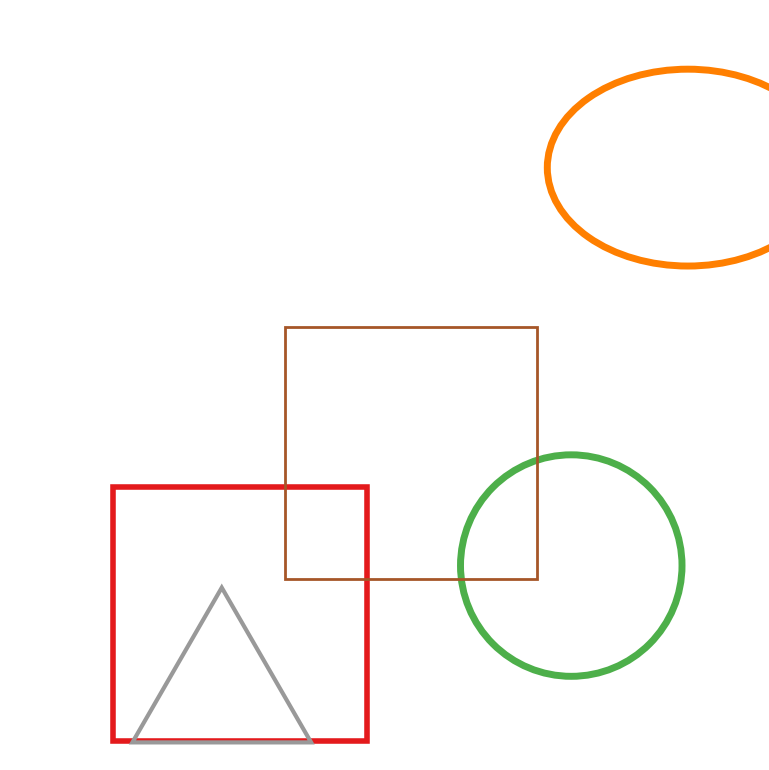[{"shape": "square", "thickness": 2, "radius": 0.82, "center": [0.311, 0.203]}, {"shape": "circle", "thickness": 2.5, "radius": 0.72, "center": [0.742, 0.265]}, {"shape": "oval", "thickness": 2.5, "radius": 0.91, "center": [0.893, 0.782]}, {"shape": "square", "thickness": 1, "radius": 0.82, "center": [0.534, 0.411]}, {"shape": "triangle", "thickness": 1.5, "radius": 0.67, "center": [0.288, 0.103]}]